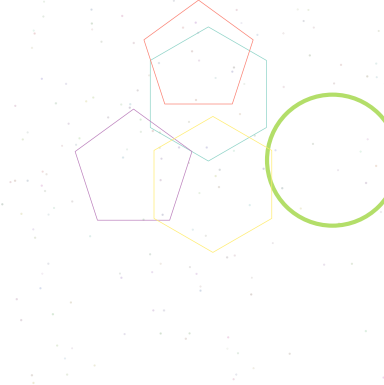[{"shape": "hexagon", "thickness": 0.5, "radius": 0.87, "center": [0.541, 0.756]}, {"shape": "pentagon", "thickness": 0.5, "radius": 0.75, "center": [0.516, 0.851]}, {"shape": "circle", "thickness": 3, "radius": 0.85, "center": [0.864, 0.584]}, {"shape": "pentagon", "thickness": 0.5, "radius": 0.8, "center": [0.347, 0.557]}, {"shape": "hexagon", "thickness": 0.5, "radius": 0.88, "center": [0.553, 0.521]}]